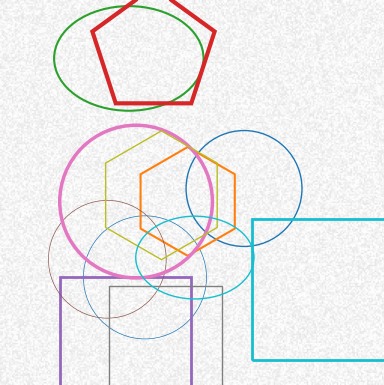[{"shape": "circle", "thickness": 1, "radius": 0.75, "center": [0.634, 0.51]}, {"shape": "circle", "thickness": 0.5, "radius": 0.8, "center": [0.377, 0.28]}, {"shape": "hexagon", "thickness": 1.5, "radius": 0.71, "center": [0.487, 0.477]}, {"shape": "oval", "thickness": 1.5, "radius": 0.97, "center": [0.335, 0.848]}, {"shape": "pentagon", "thickness": 3, "radius": 0.83, "center": [0.399, 0.867]}, {"shape": "square", "thickness": 2, "radius": 0.85, "center": [0.326, 0.111]}, {"shape": "circle", "thickness": 0.5, "radius": 0.76, "center": [0.279, 0.327]}, {"shape": "circle", "thickness": 2.5, "radius": 0.99, "center": [0.353, 0.476]}, {"shape": "square", "thickness": 1, "radius": 0.73, "center": [0.43, 0.111]}, {"shape": "hexagon", "thickness": 1, "radius": 0.84, "center": [0.419, 0.493]}, {"shape": "square", "thickness": 2, "radius": 0.91, "center": [0.837, 0.248]}, {"shape": "oval", "thickness": 1, "radius": 0.77, "center": [0.506, 0.331]}]